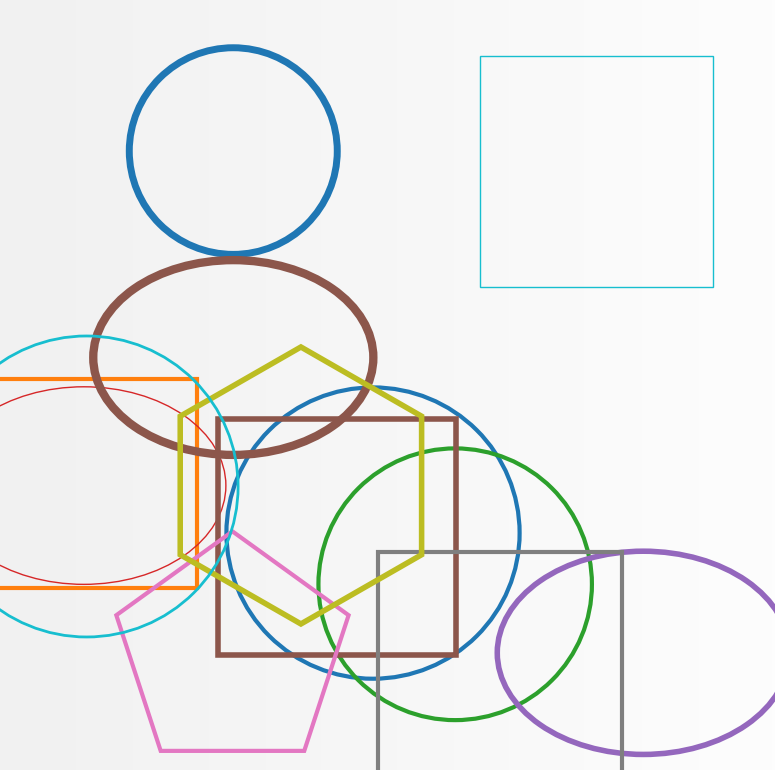[{"shape": "circle", "thickness": 2.5, "radius": 0.67, "center": [0.301, 0.804]}, {"shape": "circle", "thickness": 1.5, "radius": 0.95, "center": [0.481, 0.308]}, {"shape": "square", "thickness": 1.5, "radius": 0.68, "center": [0.117, 0.372]}, {"shape": "circle", "thickness": 1.5, "radius": 0.88, "center": [0.587, 0.241]}, {"shape": "oval", "thickness": 0.5, "radius": 0.92, "center": [0.108, 0.369]}, {"shape": "oval", "thickness": 2, "radius": 0.94, "center": [0.83, 0.152]}, {"shape": "square", "thickness": 2, "radius": 0.77, "center": [0.435, 0.302]}, {"shape": "oval", "thickness": 3, "radius": 0.9, "center": [0.301, 0.536]}, {"shape": "pentagon", "thickness": 1.5, "radius": 0.79, "center": [0.3, 0.152]}, {"shape": "square", "thickness": 1.5, "radius": 0.79, "center": [0.645, 0.126]}, {"shape": "hexagon", "thickness": 2, "radius": 0.9, "center": [0.388, 0.37]}, {"shape": "circle", "thickness": 1, "radius": 0.98, "center": [0.112, 0.368]}, {"shape": "square", "thickness": 0.5, "radius": 0.75, "center": [0.769, 0.778]}]